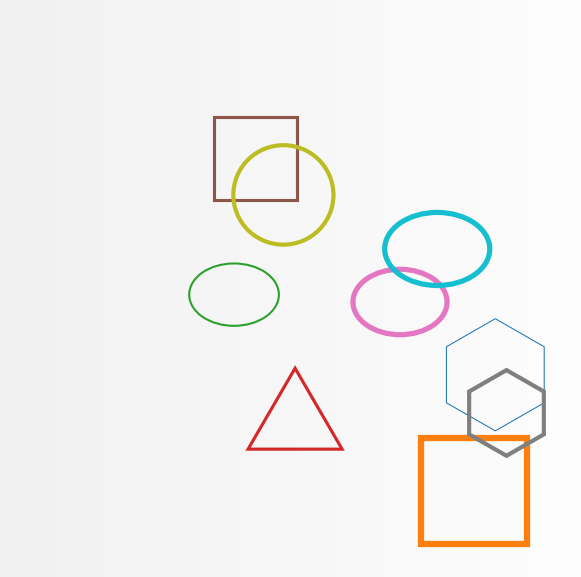[{"shape": "hexagon", "thickness": 0.5, "radius": 0.49, "center": [0.852, 0.35]}, {"shape": "square", "thickness": 3, "radius": 0.46, "center": [0.815, 0.149]}, {"shape": "oval", "thickness": 1, "radius": 0.39, "center": [0.403, 0.489]}, {"shape": "triangle", "thickness": 1.5, "radius": 0.47, "center": [0.508, 0.268]}, {"shape": "square", "thickness": 1.5, "radius": 0.36, "center": [0.44, 0.725]}, {"shape": "oval", "thickness": 2.5, "radius": 0.4, "center": [0.688, 0.476]}, {"shape": "hexagon", "thickness": 2, "radius": 0.37, "center": [0.871, 0.284]}, {"shape": "circle", "thickness": 2, "radius": 0.43, "center": [0.488, 0.662]}, {"shape": "oval", "thickness": 2.5, "radius": 0.45, "center": [0.752, 0.568]}]